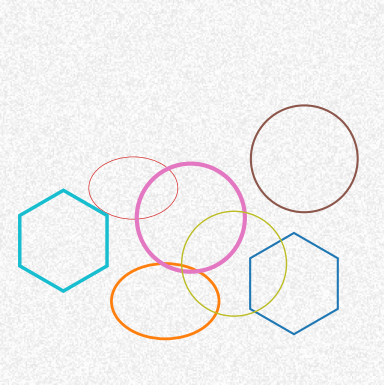[{"shape": "hexagon", "thickness": 1.5, "radius": 0.66, "center": [0.764, 0.263]}, {"shape": "oval", "thickness": 2, "radius": 0.7, "center": [0.429, 0.218]}, {"shape": "oval", "thickness": 0.5, "radius": 0.58, "center": [0.346, 0.512]}, {"shape": "circle", "thickness": 1.5, "radius": 0.69, "center": [0.79, 0.587]}, {"shape": "circle", "thickness": 3, "radius": 0.7, "center": [0.496, 0.435]}, {"shape": "circle", "thickness": 1, "radius": 0.68, "center": [0.608, 0.315]}, {"shape": "hexagon", "thickness": 2.5, "radius": 0.65, "center": [0.165, 0.375]}]